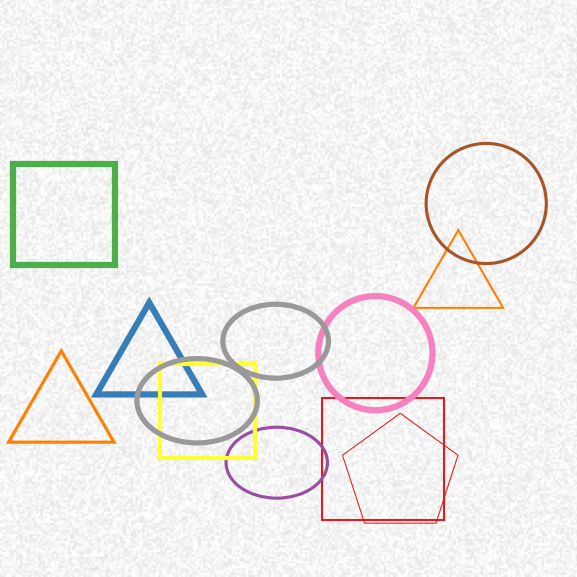[{"shape": "pentagon", "thickness": 0.5, "radius": 0.53, "center": [0.693, 0.178]}, {"shape": "square", "thickness": 1, "radius": 0.53, "center": [0.663, 0.204]}, {"shape": "triangle", "thickness": 3, "radius": 0.53, "center": [0.258, 0.369]}, {"shape": "square", "thickness": 3, "radius": 0.44, "center": [0.11, 0.628]}, {"shape": "oval", "thickness": 1.5, "radius": 0.44, "center": [0.479, 0.198]}, {"shape": "triangle", "thickness": 1.5, "radius": 0.53, "center": [0.106, 0.286]}, {"shape": "triangle", "thickness": 1, "radius": 0.45, "center": [0.794, 0.511]}, {"shape": "square", "thickness": 2, "radius": 0.41, "center": [0.359, 0.288]}, {"shape": "circle", "thickness": 1.5, "radius": 0.52, "center": [0.842, 0.647]}, {"shape": "circle", "thickness": 3, "radius": 0.49, "center": [0.65, 0.388]}, {"shape": "oval", "thickness": 2.5, "radius": 0.46, "center": [0.477, 0.408]}, {"shape": "oval", "thickness": 2.5, "radius": 0.52, "center": [0.341, 0.305]}]